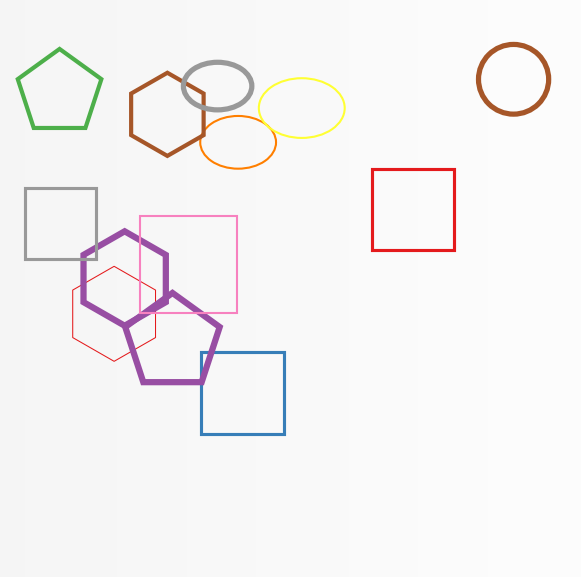[{"shape": "square", "thickness": 1.5, "radius": 0.35, "center": [0.71, 0.637]}, {"shape": "hexagon", "thickness": 0.5, "radius": 0.41, "center": [0.196, 0.456]}, {"shape": "square", "thickness": 1.5, "radius": 0.36, "center": [0.417, 0.319]}, {"shape": "pentagon", "thickness": 2, "radius": 0.38, "center": [0.102, 0.839]}, {"shape": "hexagon", "thickness": 3, "radius": 0.41, "center": [0.214, 0.517]}, {"shape": "pentagon", "thickness": 3, "radius": 0.43, "center": [0.297, 0.406]}, {"shape": "oval", "thickness": 1, "radius": 0.33, "center": [0.41, 0.753]}, {"shape": "oval", "thickness": 1, "radius": 0.37, "center": [0.519, 0.812]}, {"shape": "hexagon", "thickness": 2, "radius": 0.36, "center": [0.288, 0.801]}, {"shape": "circle", "thickness": 2.5, "radius": 0.3, "center": [0.884, 0.862]}, {"shape": "square", "thickness": 1, "radius": 0.42, "center": [0.325, 0.542]}, {"shape": "square", "thickness": 1.5, "radius": 0.31, "center": [0.104, 0.612]}, {"shape": "oval", "thickness": 2.5, "radius": 0.29, "center": [0.374, 0.85]}]